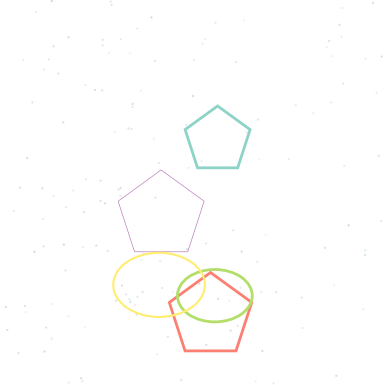[{"shape": "pentagon", "thickness": 2, "radius": 0.44, "center": [0.565, 0.636]}, {"shape": "pentagon", "thickness": 2, "radius": 0.56, "center": [0.547, 0.18]}, {"shape": "oval", "thickness": 2, "radius": 0.49, "center": [0.558, 0.232]}, {"shape": "pentagon", "thickness": 0.5, "radius": 0.59, "center": [0.419, 0.441]}, {"shape": "oval", "thickness": 1.5, "radius": 0.59, "center": [0.413, 0.26]}]